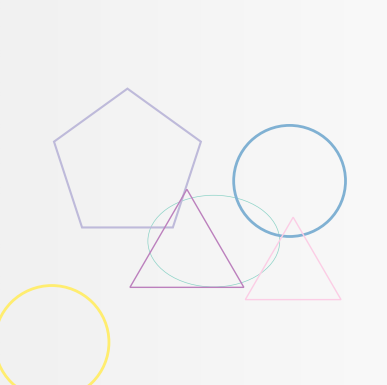[{"shape": "oval", "thickness": 0.5, "radius": 0.85, "center": [0.552, 0.374]}, {"shape": "pentagon", "thickness": 1.5, "radius": 1.0, "center": [0.329, 0.57]}, {"shape": "circle", "thickness": 2, "radius": 0.72, "center": [0.747, 0.53]}, {"shape": "triangle", "thickness": 1, "radius": 0.71, "center": [0.757, 0.293]}, {"shape": "triangle", "thickness": 1, "radius": 0.85, "center": [0.482, 0.339]}, {"shape": "circle", "thickness": 2, "radius": 0.74, "center": [0.134, 0.111]}]